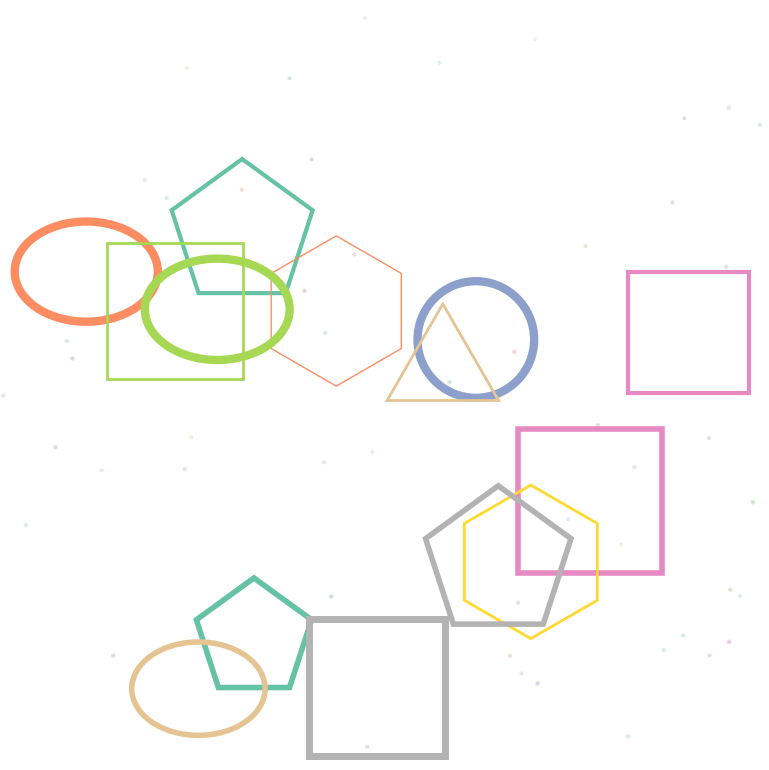[{"shape": "pentagon", "thickness": 1.5, "radius": 0.48, "center": [0.314, 0.697]}, {"shape": "pentagon", "thickness": 2, "radius": 0.39, "center": [0.33, 0.171]}, {"shape": "hexagon", "thickness": 0.5, "radius": 0.49, "center": [0.437, 0.596]}, {"shape": "oval", "thickness": 3, "radius": 0.46, "center": [0.112, 0.647]}, {"shape": "circle", "thickness": 3, "radius": 0.38, "center": [0.618, 0.559]}, {"shape": "square", "thickness": 2, "radius": 0.47, "center": [0.766, 0.349]}, {"shape": "square", "thickness": 1.5, "radius": 0.39, "center": [0.894, 0.568]}, {"shape": "oval", "thickness": 3, "radius": 0.47, "center": [0.282, 0.598]}, {"shape": "square", "thickness": 1, "radius": 0.44, "center": [0.227, 0.596]}, {"shape": "hexagon", "thickness": 1, "radius": 0.5, "center": [0.689, 0.27]}, {"shape": "triangle", "thickness": 1, "radius": 0.42, "center": [0.575, 0.522]}, {"shape": "oval", "thickness": 2, "radius": 0.43, "center": [0.258, 0.106]}, {"shape": "square", "thickness": 2.5, "radius": 0.44, "center": [0.49, 0.107]}, {"shape": "pentagon", "thickness": 2, "radius": 0.5, "center": [0.647, 0.27]}]